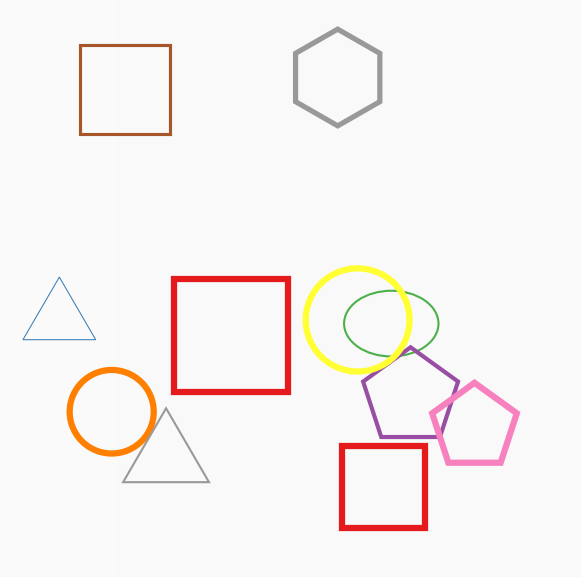[{"shape": "square", "thickness": 3, "radius": 0.36, "center": [0.66, 0.155]}, {"shape": "square", "thickness": 3, "radius": 0.49, "center": [0.397, 0.418]}, {"shape": "triangle", "thickness": 0.5, "radius": 0.36, "center": [0.102, 0.447]}, {"shape": "oval", "thickness": 1, "radius": 0.41, "center": [0.673, 0.439]}, {"shape": "pentagon", "thickness": 2, "radius": 0.43, "center": [0.706, 0.312]}, {"shape": "circle", "thickness": 3, "radius": 0.36, "center": [0.192, 0.286]}, {"shape": "circle", "thickness": 3, "radius": 0.45, "center": [0.615, 0.445]}, {"shape": "square", "thickness": 1.5, "radius": 0.39, "center": [0.216, 0.844]}, {"shape": "pentagon", "thickness": 3, "radius": 0.38, "center": [0.816, 0.26]}, {"shape": "hexagon", "thickness": 2.5, "radius": 0.42, "center": [0.581, 0.865]}, {"shape": "triangle", "thickness": 1, "radius": 0.43, "center": [0.286, 0.207]}]